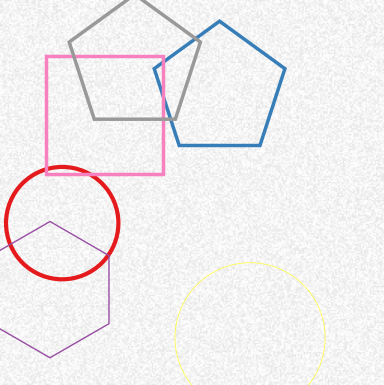[{"shape": "circle", "thickness": 3, "radius": 0.73, "center": [0.162, 0.42]}, {"shape": "pentagon", "thickness": 2.5, "radius": 0.89, "center": [0.57, 0.766]}, {"shape": "hexagon", "thickness": 1, "radius": 0.88, "center": [0.13, 0.248]}, {"shape": "circle", "thickness": 0.5, "radius": 0.98, "center": [0.65, 0.123]}, {"shape": "square", "thickness": 2.5, "radius": 0.76, "center": [0.272, 0.701]}, {"shape": "pentagon", "thickness": 2.5, "radius": 0.9, "center": [0.35, 0.835]}]